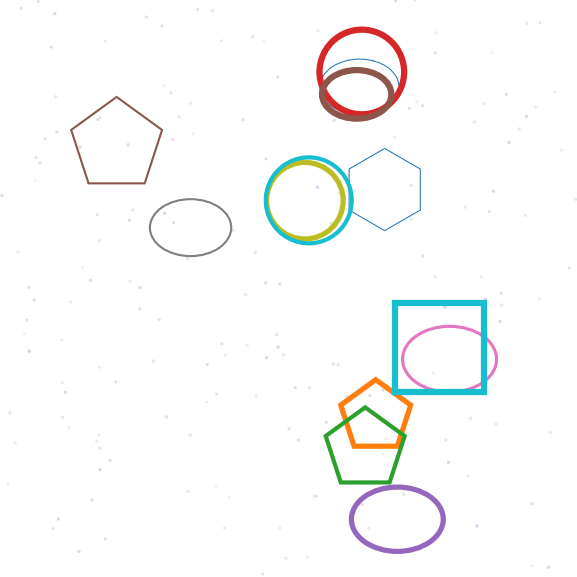[{"shape": "hexagon", "thickness": 0.5, "radius": 0.36, "center": [0.666, 0.671]}, {"shape": "oval", "thickness": 0.5, "radius": 0.34, "center": [0.623, 0.849]}, {"shape": "pentagon", "thickness": 2.5, "radius": 0.32, "center": [0.651, 0.278]}, {"shape": "pentagon", "thickness": 2, "radius": 0.36, "center": [0.632, 0.222]}, {"shape": "circle", "thickness": 3, "radius": 0.37, "center": [0.627, 0.875]}, {"shape": "oval", "thickness": 2.5, "radius": 0.4, "center": [0.688, 0.1]}, {"shape": "pentagon", "thickness": 1, "radius": 0.41, "center": [0.202, 0.749]}, {"shape": "oval", "thickness": 3, "radius": 0.3, "center": [0.618, 0.836]}, {"shape": "oval", "thickness": 1.5, "radius": 0.41, "center": [0.778, 0.377]}, {"shape": "oval", "thickness": 1, "radius": 0.35, "center": [0.33, 0.605]}, {"shape": "circle", "thickness": 2.5, "radius": 0.33, "center": [0.528, 0.652]}, {"shape": "square", "thickness": 3, "radius": 0.39, "center": [0.761, 0.397]}, {"shape": "circle", "thickness": 2, "radius": 0.37, "center": [0.535, 0.652]}]